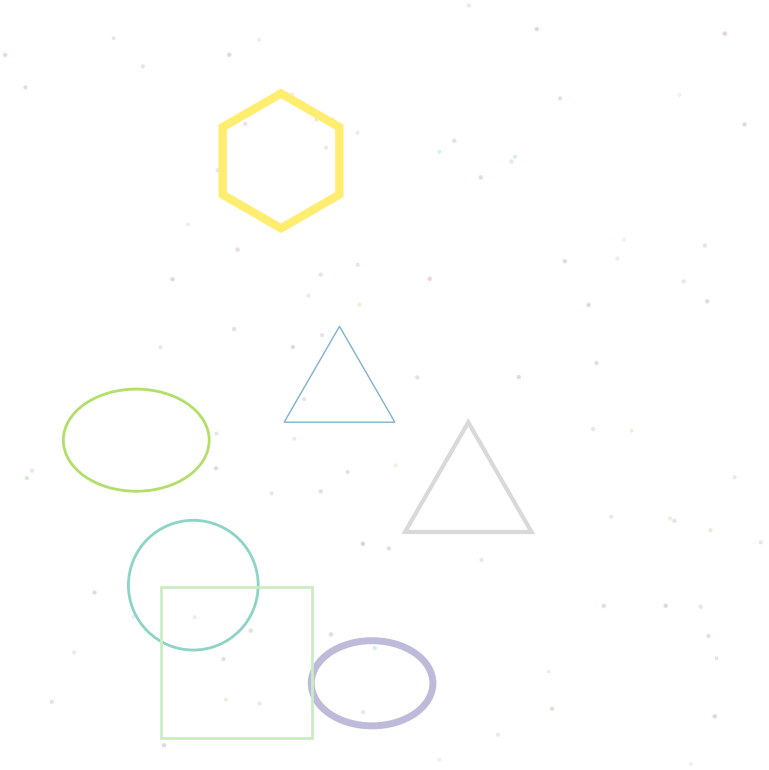[{"shape": "circle", "thickness": 1, "radius": 0.42, "center": [0.251, 0.24]}, {"shape": "oval", "thickness": 2.5, "radius": 0.39, "center": [0.483, 0.113]}, {"shape": "triangle", "thickness": 0.5, "radius": 0.42, "center": [0.441, 0.493]}, {"shape": "oval", "thickness": 1, "radius": 0.47, "center": [0.177, 0.428]}, {"shape": "triangle", "thickness": 1.5, "radius": 0.47, "center": [0.608, 0.357]}, {"shape": "square", "thickness": 1, "radius": 0.49, "center": [0.308, 0.139]}, {"shape": "hexagon", "thickness": 3, "radius": 0.44, "center": [0.365, 0.791]}]